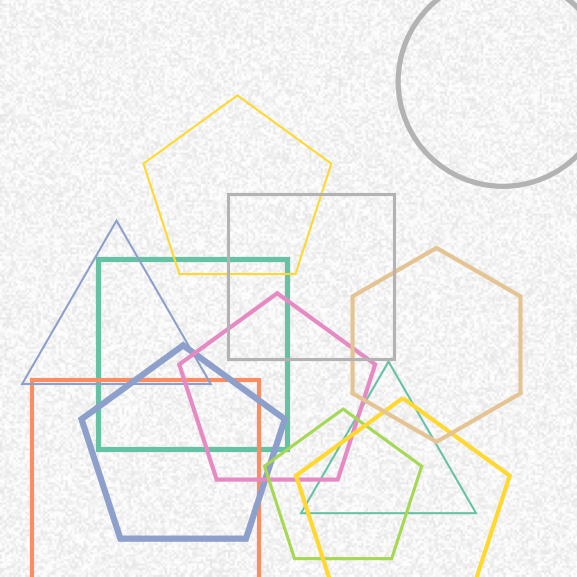[{"shape": "triangle", "thickness": 1, "radius": 0.87, "center": [0.673, 0.198]}, {"shape": "square", "thickness": 2.5, "radius": 0.82, "center": [0.333, 0.386]}, {"shape": "square", "thickness": 2, "radius": 0.98, "center": [0.252, 0.145]}, {"shape": "pentagon", "thickness": 3, "radius": 0.93, "center": [0.317, 0.216]}, {"shape": "triangle", "thickness": 1, "radius": 0.94, "center": [0.202, 0.428]}, {"shape": "pentagon", "thickness": 2, "radius": 0.89, "center": [0.48, 0.313]}, {"shape": "pentagon", "thickness": 1.5, "radius": 0.72, "center": [0.594, 0.148]}, {"shape": "pentagon", "thickness": 1, "radius": 0.85, "center": [0.411, 0.663]}, {"shape": "pentagon", "thickness": 2, "radius": 0.97, "center": [0.698, 0.115]}, {"shape": "hexagon", "thickness": 2, "radius": 0.84, "center": [0.756, 0.402]}, {"shape": "square", "thickness": 1.5, "radius": 0.72, "center": [0.539, 0.52]}, {"shape": "circle", "thickness": 2.5, "radius": 0.91, "center": [0.871, 0.858]}]